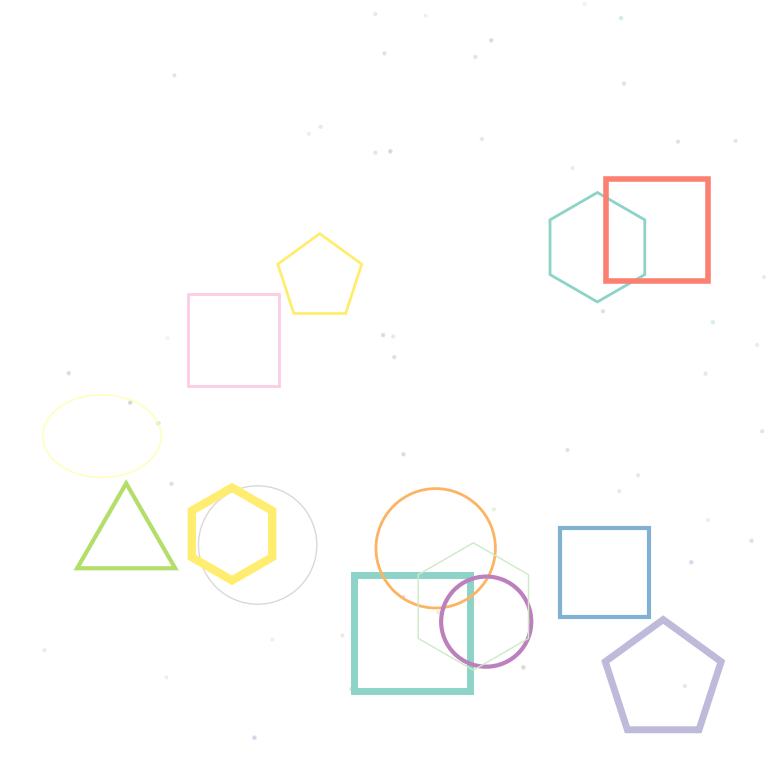[{"shape": "hexagon", "thickness": 1, "radius": 0.36, "center": [0.776, 0.679]}, {"shape": "square", "thickness": 2.5, "radius": 0.37, "center": [0.535, 0.178]}, {"shape": "oval", "thickness": 0.5, "radius": 0.38, "center": [0.133, 0.434]}, {"shape": "pentagon", "thickness": 2.5, "radius": 0.4, "center": [0.861, 0.116]}, {"shape": "square", "thickness": 2, "radius": 0.33, "center": [0.853, 0.701]}, {"shape": "square", "thickness": 1.5, "radius": 0.29, "center": [0.785, 0.257]}, {"shape": "circle", "thickness": 1, "radius": 0.39, "center": [0.566, 0.288]}, {"shape": "triangle", "thickness": 1.5, "radius": 0.37, "center": [0.164, 0.299]}, {"shape": "square", "thickness": 1, "radius": 0.3, "center": [0.303, 0.558]}, {"shape": "circle", "thickness": 0.5, "radius": 0.38, "center": [0.335, 0.292]}, {"shape": "circle", "thickness": 1.5, "radius": 0.29, "center": [0.631, 0.193]}, {"shape": "hexagon", "thickness": 0.5, "radius": 0.41, "center": [0.615, 0.212]}, {"shape": "pentagon", "thickness": 1, "radius": 0.29, "center": [0.415, 0.639]}, {"shape": "hexagon", "thickness": 3, "radius": 0.3, "center": [0.301, 0.307]}]